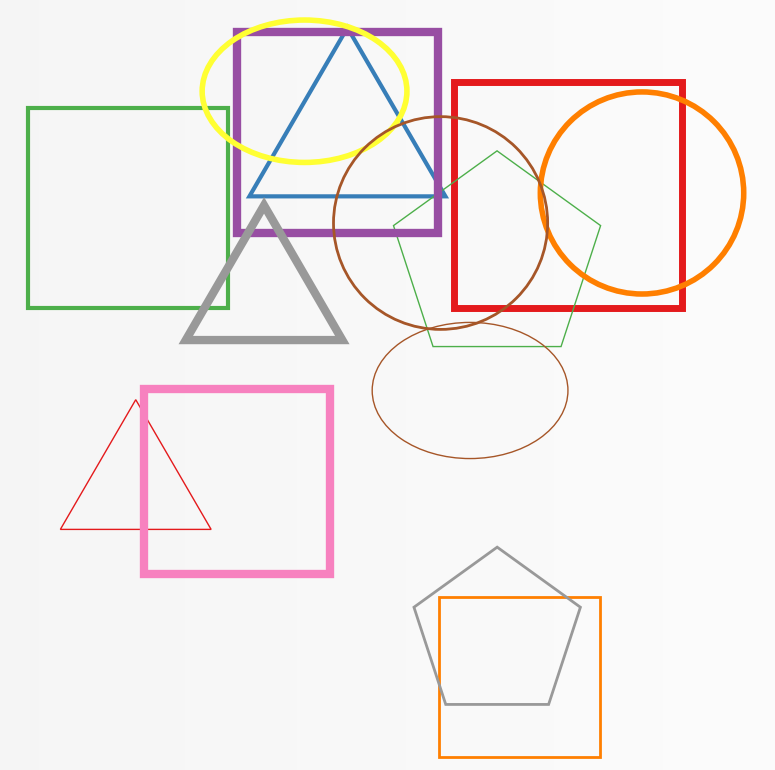[{"shape": "triangle", "thickness": 0.5, "radius": 0.56, "center": [0.175, 0.369]}, {"shape": "square", "thickness": 2.5, "radius": 0.73, "center": [0.733, 0.747]}, {"shape": "triangle", "thickness": 1.5, "radius": 0.73, "center": [0.448, 0.818]}, {"shape": "square", "thickness": 1.5, "radius": 0.65, "center": [0.165, 0.73]}, {"shape": "pentagon", "thickness": 0.5, "radius": 0.7, "center": [0.641, 0.664]}, {"shape": "square", "thickness": 3, "radius": 0.65, "center": [0.436, 0.828]}, {"shape": "square", "thickness": 1, "radius": 0.52, "center": [0.671, 0.121]}, {"shape": "circle", "thickness": 2, "radius": 0.66, "center": [0.828, 0.749]}, {"shape": "oval", "thickness": 2, "radius": 0.66, "center": [0.393, 0.882]}, {"shape": "oval", "thickness": 0.5, "radius": 0.63, "center": [0.607, 0.493]}, {"shape": "circle", "thickness": 1, "radius": 0.69, "center": [0.568, 0.71]}, {"shape": "square", "thickness": 3, "radius": 0.6, "center": [0.306, 0.375]}, {"shape": "pentagon", "thickness": 1, "radius": 0.56, "center": [0.642, 0.176]}, {"shape": "triangle", "thickness": 3, "radius": 0.58, "center": [0.341, 0.617]}]